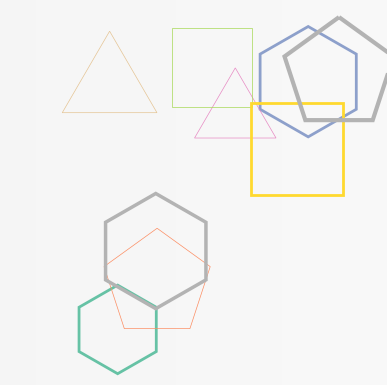[{"shape": "hexagon", "thickness": 2, "radius": 0.58, "center": [0.304, 0.144]}, {"shape": "pentagon", "thickness": 0.5, "radius": 0.72, "center": [0.405, 0.263]}, {"shape": "hexagon", "thickness": 2, "radius": 0.72, "center": [0.795, 0.788]}, {"shape": "triangle", "thickness": 0.5, "radius": 0.61, "center": [0.607, 0.702]}, {"shape": "square", "thickness": 0.5, "radius": 0.51, "center": [0.547, 0.824]}, {"shape": "square", "thickness": 2, "radius": 0.6, "center": [0.766, 0.612]}, {"shape": "triangle", "thickness": 0.5, "radius": 0.71, "center": [0.283, 0.778]}, {"shape": "pentagon", "thickness": 3, "radius": 0.74, "center": [0.875, 0.808]}, {"shape": "hexagon", "thickness": 2.5, "radius": 0.75, "center": [0.402, 0.348]}]